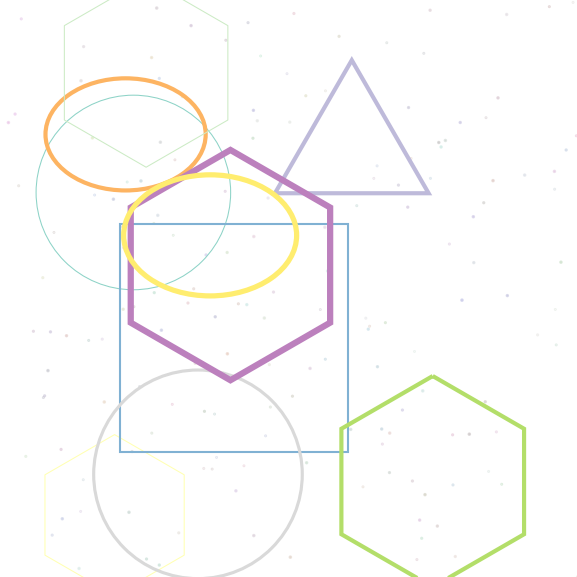[{"shape": "circle", "thickness": 0.5, "radius": 0.84, "center": [0.231, 0.666]}, {"shape": "hexagon", "thickness": 0.5, "radius": 0.7, "center": [0.198, 0.107]}, {"shape": "triangle", "thickness": 2, "radius": 0.77, "center": [0.609, 0.741]}, {"shape": "square", "thickness": 1, "radius": 0.98, "center": [0.405, 0.414]}, {"shape": "oval", "thickness": 2, "radius": 0.69, "center": [0.217, 0.766]}, {"shape": "hexagon", "thickness": 2, "radius": 0.91, "center": [0.749, 0.165]}, {"shape": "circle", "thickness": 1.5, "radius": 0.9, "center": [0.343, 0.178]}, {"shape": "hexagon", "thickness": 3, "radius": 1.0, "center": [0.399, 0.54]}, {"shape": "hexagon", "thickness": 0.5, "radius": 0.82, "center": [0.253, 0.873]}, {"shape": "oval", "thickness": 2.5, "radius": 0.75, "center": [0.364, 0.592]}]